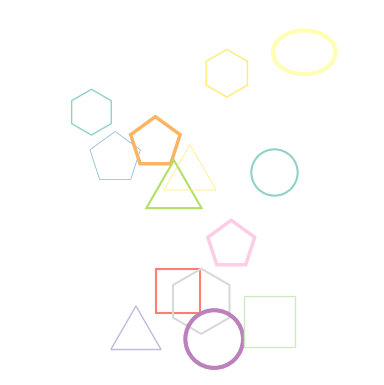[{"shape": "circle", "thickness": 1.5, "radius": 0.3, "center": [0.713, 0.552]}, {"shape": "hexagon", "thickness": 1, "radius": 0.3, "center": [0.238, 0.709]}, {"shape": "oval", "thickness": 3, "radius": 0.41, "center": [0.79, 0.864]}, {"shape": "triangle", "thickness": 1, "radius": 0.38, "center": [0.353, 0.13]}, {"shape": "square", "thickness": 1.5, "radius": 0.29, "center": [0.462, 0.244]}, {"shape": "pentagon", "thickness": 0.5, "radius": 0.34, "center": [0.299, 0.59]}, {"shape": "pentagon", "thickness": 2.5, "radius": 0.34, "center": [0.404, 0.629]}, {"shape": "triangle", "thickness": 1.5, "radius": 0.41, "center": [0.452, 0.501]}, {"shape": "pentagon", "thickness": 2.5, "radius": 0.32, "center": [0.601, 0.364]}, {"shape": "hexagon", "thickness": 1.5, "radius": 0.42, "center": [0.523, 0.217]}, {"shape": "circle", "thickness": 3, "radius": 0.37, "center": [0.556, 0.119]}, {"shape": "square", "thickness": 1, "radius": 0.33, "center": [0.7, 0.165]}, {"shape": "triangle", "thickness": 0.5, "radius": 0.39, "center": [0.493, 0.546]}, {"shape": "hexagon", "thickness": 1, "radius": 0.31, "center": [0.589, 0.81]}]